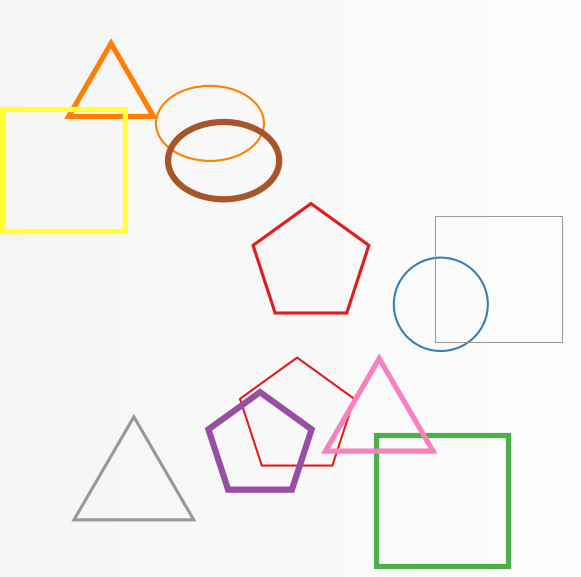[{"shape": "pentagon", "thickness": 1.5, "radius": 0.52, "center": [0.535, 0.542]}, {"shape": "pentagon", "thickness": 1, "radius": 0.52, "center": [0.511, 0.277]}, {"shape": "circle", "thickness": 1, "radius": 0.4, "center": [0.758, 0.472]}, {"shape": "square", "thickness": 2.5, "radius": 0.57, "center": [0.761, 0.132]}, {"shape": "pentagon", "thickness": 3, "radius": 0.47, "center": [0.447, 0.227]}, {"shape": "oval", "thickness": 1, "radius": 0.46, "center": [0.361, 0.785]}, {"shape": "triangle", "thickness": 2.5, "radius": 0.42, "center": [0.191, 0.84]}, {"shape": "square", "thickness": 2.5, "radius": 0.53, "center": [0.109, 0.705]}, {"shape": "oval", "thickness": 3, "radius": 0.48, "center": [0.385, 0.721]}, {"shape": "triangle", "thickness": 2.5, "radius": 0.53, "center": [0.652, 0.271]}, {"shape": "square", "thickness": 0.5, "radius": 0.54, "center": [0.857, 0.516]}, {"shape": "triangle", "thickness": 1.5, "radius": 0.59, "center": [0.23, 0.158]}]